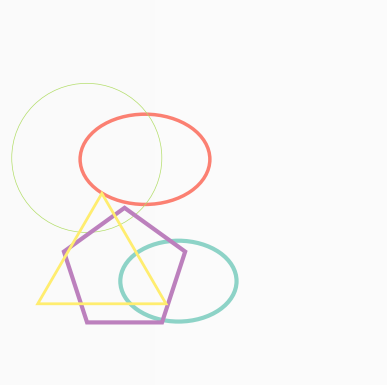[{"shape": "oval", "thickness": 3, "radius": 0.75, "center": [0.46, 0.27]}, {"shape": "oval", "thickness": 2.5, "radius": 0.84, "center": [0.374, 0.586]}, {"shape": "circle", "thickness": 0.5, "radius": 0.97, "center": [0.224, 0.59]}, {"shape": "pentagon", "thickness": 3, "radius": 0.82, "center": [0.321, 0.296]}, {"shape": "triangle", "thickness": 2, "radius": 0.96, "center": [0.263, 0.307]}]